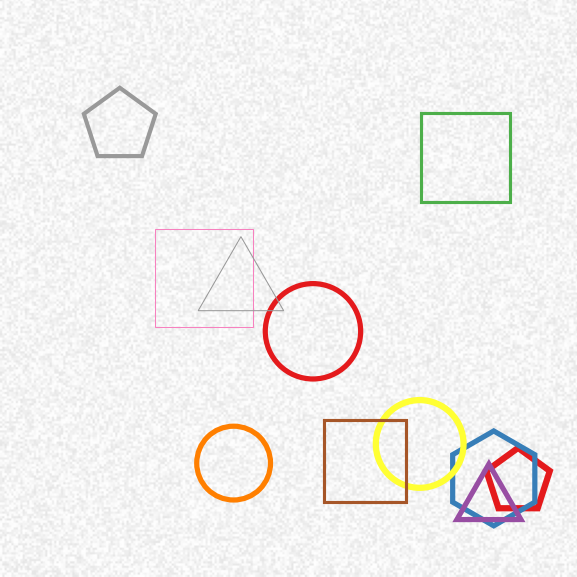[{"shape": "circle", "thickness": 2.5, "radius": 0.41, "center": [0.542, 0.425]}, {"shape": "pentagon", "thickness": 3, "radius": 0.29, "center": [0.897, 0.166]}, {"shape": "hexagon", "thickness": 2.5, "radius": 0.41, "center": [0.855, 0.171]}, {"shape": "square", "thickness": 1.5, "radius": 0.38, "center": [0.807, 0.727]}, {"shape": "triangle", "thickness": 2.5, "radius": 0.32, "center": [0.847, 0.132]}, {"shape": "circle", "thickness": 2.5, "radius": 0.32, "center": [0.405, 0.197]}, {"shape": "circle", "thickness": 3, "radius": 0.38, "center": [0.727, 0.23]}, {"shape": "square", "thickness": 1.5, "radius": 0.36, "center": [0.632, 0.201]}, {"shape": "square", "thickness": 0.5, "radius": 0.43, "center": [0.353, 0.518]}, {"shape": "pentagon", "thickness": 2, "radius": 0.33, "center": [0.207, 0.782]}, {"shape": "triangle", "thickness": 0.5, "radius": 0.43, "center": [0.417, 0.504]}]